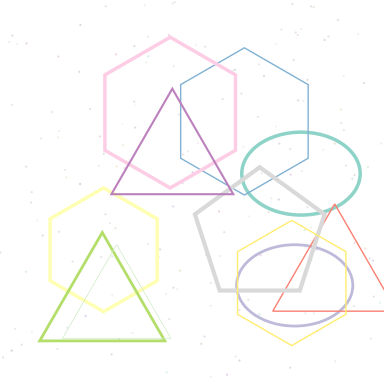[{"shape": "oval", "thickness": 2.5, "radius": 0.77, "center": [0.782, 0.549]}, {"shape": "hexagon", "thickness": 2.5, "radius": 0.8, "center": [0.269, 0.351]}, {"shape": "oval", "thickness": 2, "radius": 0.75, "center": [0.765, 0.259]}, {"shape": "triangle", "thickness": 1, "radius": 0.93, "center": [0.869, 0.285]}, {"shape": "hexagon", "thickness": 1, "radius": 0.96, "center": [0.635, 0.685]}, {"shape": "triangle", "thickness": 2, "radius": 0.94, "center": [0.266, 0.208]}, {"shape": "hexagon", "thickness": 2.5, "radius": 0.98, "center": [0.442, 0.708]}, {"shape": "pentagon", "thickness": 3, "radius": 0.89, "center": [0.675, 0.389]}, {"shape": "triangle", "thickness": 1.5, "radius": 0.91, "center": [0.448, 0.587]}, {"shape": "triangle", "thickness": 0.5, "radius": 0.81, "center": [0.303, 0.202]}, {"shape": "hexagon", "thickness": 1, "radius": 0.81, "center": [0.758, 0.265]}]